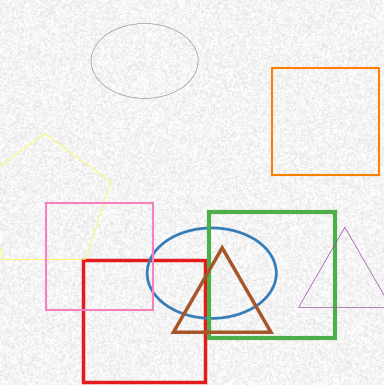[{"shape": "square", "thickness": 2.5, "radius": 0.79, "center": [0.374, 0.167]}, {"shape": "oval", "thickness": 2, "radius": 0.84, "center": [0.55, 0.29]}, {"shape": "square", "thickness": 3, "radius": 0.82, "center": [0.707, 0.286]}, {"shape": "triangle", "thickness": 0.5, "radius": 0.69, "center": [0.896, 0.271]}, {"shape": "square", "thickness": 1.5, "radius": 0.7, "center": [0.845, 0.684]}, {"shape": "pentagon", "thickness": 0.5, "radius": 0.9, "center": [0.116, 0.472]}, {"shape": "triangle", "thickness": 2.5, "radius": 0.73, "center": [0.577, 0.21]}, {"shape": "square", "thickness": 1.5, "radius": 0.7, "center": [0.257, 0.333]}, {"shape": "oval", "thickness": 0.5, "radius": 0.7, "center": [0.376, 0.842]}]